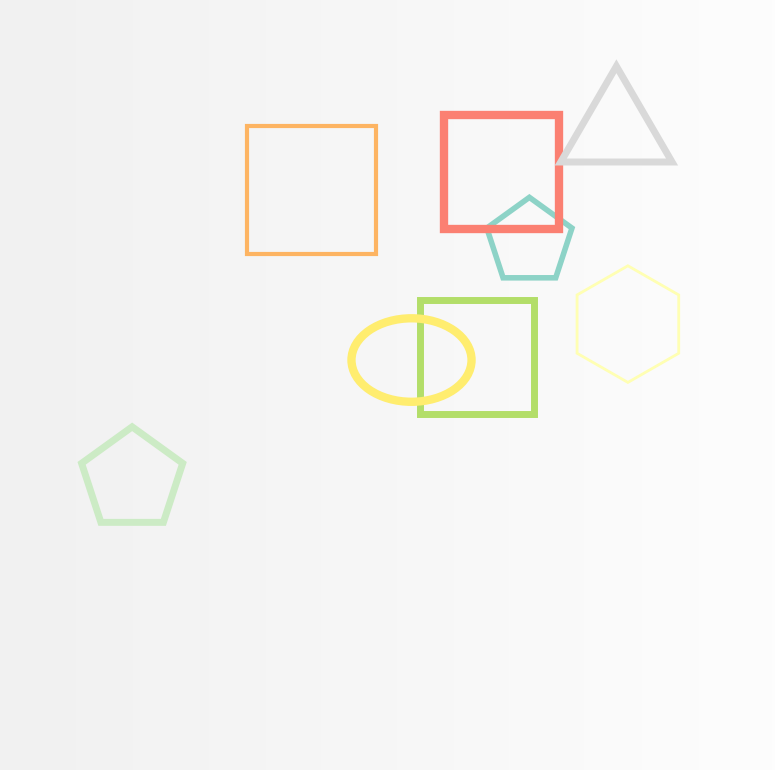[{"shape": "pentagon", "thickness": 2, "radius": 0.29, "center": [0.683, 0.686]}, {"shape": "hexagon", "thickness": 1, "radius": 0.38, "center": [0.81, 0.579]}, {"shape": "square", "thickness": 3, "radius": 0.37, "center": [0.647, 0.777]}, {"shape": "square", "thickness": 1.5, "radius": 0.41, "center": [0.402, 0.753]}, {"shape": "square", "thickness": 2.5, "radius": 0.37, "center": [0.615, 0.536]}, {"shape": "triangle", "thickness": 2.5, "radius": 0.41, "center": [0.795, 0.831]}, {"shape": "pentagon", "thickness": 2.5, "radius": 0.34, "center": [0.171, 0.377]}, {"shape": "oval", "thickness": 3, "radius": 0.39, "center": [0.531, 0.532]}]